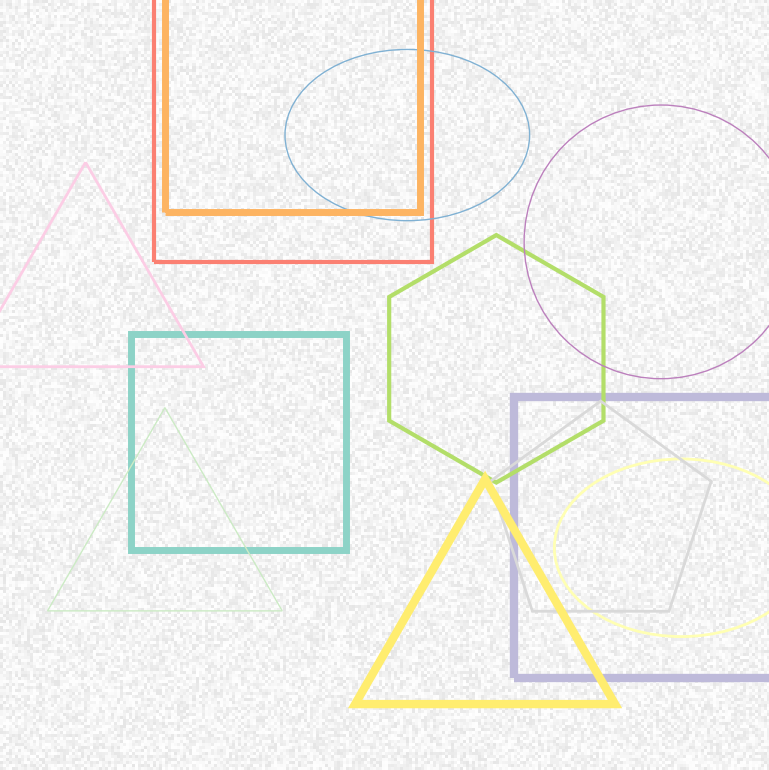[{"shape": "square", "thickness": 2.5, "radius": 0.7, "center": [0.31, 0.426]}, {"shape": "oval", "thickness": 1, "radius": 0.82, "center": [0.885, 0.289]}, {"shape": "square", "thickness": 3, "radius": 0.92, "center": [0.85, 0.302]}, {"shape": "square", "thickness": 1.5, "radius": 0.9, "center": [0.381, 0.84]}, {"shape": "oval", "thickness": 0.5, "radius": 0.79, "center": [0.529, 0.825]}, {"shape": "square", "thickness": 2.5, "radius": 0.83, "center": [0.38, 0.89]}, {"shape": "hexagon", "thickness": 1.5, "radius": 0.8, "center": [0.645, 0.534]}, {"shape": "triangle", "thickness": 1, "radius": 0.88, "center": [0.111, 0.612]}, {"shape": "pentagon", "thickness": 1, "radius": 0.75, "center": [0.78, 0.328]}, {"shape": "circle", "thickness": 0.5, "radius": 0.89, "center": [0.858, 0.686]}, {"shape": "triangle", "thickness": 0.5, "radius": 0.88, "center": [0.214, 0.295]}, {"shape": "triangle", "thickness": 3, "radius": 0.97, "center": [0.63, 0.183]}]